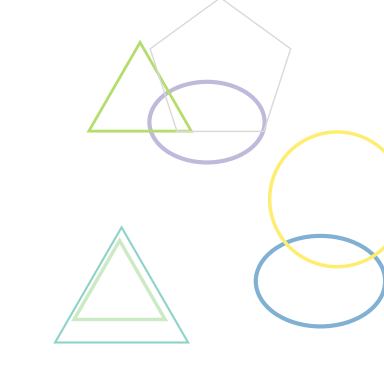[{"shape": "triangle", "thickness": 1.5, "radius": 1.0, "center": [0.316, 0.21]}, {"shape": "oval", "thickness": 3, "radius": 0.75, "center": [0.538, 0.683]}, {"shape": "oval", "thickness": 3, "radius": 0.84, "center": [0.832, 0.27]}, {"shape": "triangle", "thickness": 2, "radius": 0.77, "center": [0.364, 0.736]}, {"shape": "pentagon", "thickness": 1, "radius": 0.96, "center": [0.572, 0.814]}, {"shape": "triangle", "thickness": 2.5, "radius": 0.68, "center": [0.311, 0.238]}, {"shape": "circle", "thickness": 2.5, "radius": 0.88, "center": [0.875, 0.482]}]